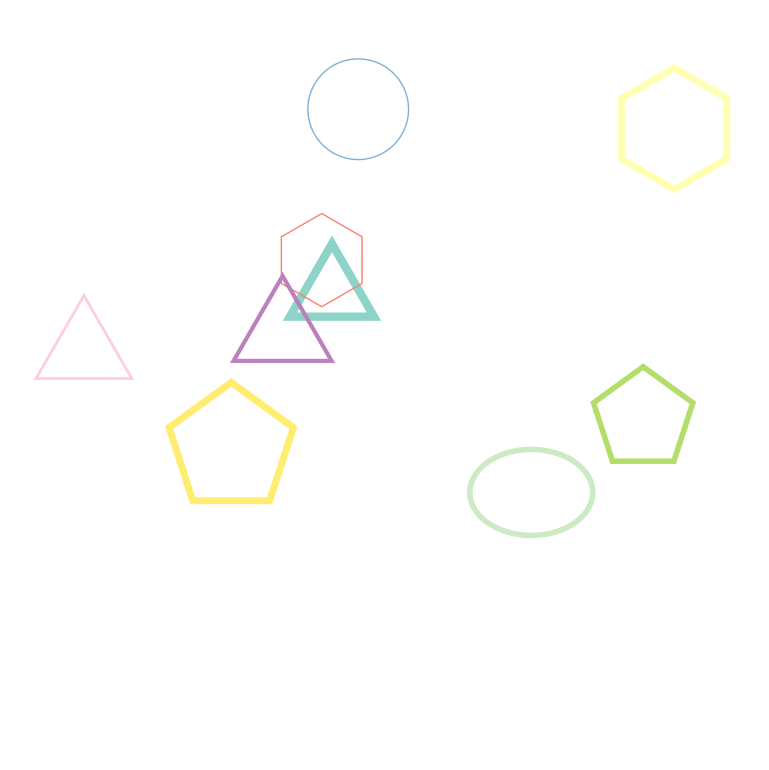[{"shape": "triangle", "thickness": 3, "radius": 0.32, "center": [0.431, 0.62]}, {"shape": "hexagon", "thickness": 2.5, "radius": 0.39, "center": [0.876, 0.833]}, {"shape": "hexagon", "thickness": 0.5, "radius": 0.3, "center": [0.418, 0.662]}, {"shape": "circle", "thickness": 0.5, "radius": 0.33, "center": [0.465, 0.858]}, {"shape": "pentagon", "thickness": 2, "radius": 0.34, "center": [0.835, 0.456]}, {"shape": "triangle", "thickness": 1, "radius": 0.36, "center": [0.109, 0.544]}, {"shape": "triangle", "thickness": 1.5, "radius": 0.37, "center": [0.367, 0.568]}, {"shape": "oval", "thickness": 2, "radius": 0.4, "center": [0.69, 0.36]}, {"shape": "pentagon", "thickness": 2.5, "radius": 0.42, "center": [0.3, 0.418]}]